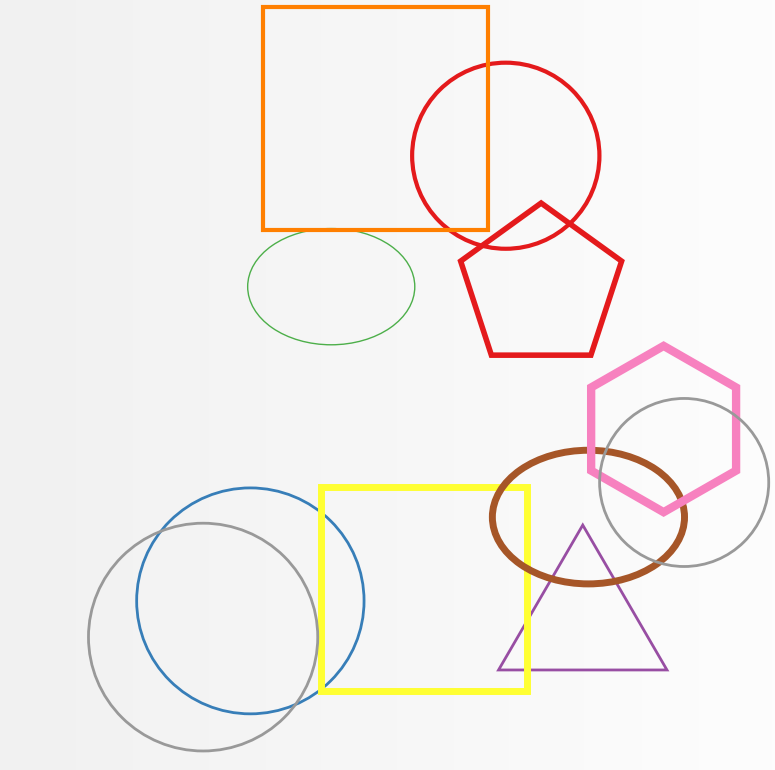[{"shape": "pentagon", "thickness": 2, "radius": 0.55, "center": [0.698, 0.627]}, {"shape": "circle", "thickness": 1.5, "radius": 0.6, "center": [0.653, 0.798]}, {"shape": "circle", "thickness": 1, "radius": 0.73, "center": [0.323, 0.22]}, {"shape": "oval", "thickness": 0.5, "radius": 0.54, "center": [0.427, 0.628]}, {"shape": "triangle", "thickness": 1, "radius": 0.63, "center": [0.752, 0.193]}, {"shape": "square", "thickness": 1.5, "radius": 0.73, "center": [0.485, 0.846]}, {"shape": "square", "thickness": 2.5, "radius": 0.66, "center": [0.547, 0.235]}, {"shape": "oval", "thickness": 2.5, "radius": 0.62, "center": [0.759, 0.328]}, {"shape": "hexagon", "thickness": 3, "radius": 0.54, "center": [0.856, 0.443]}, {"shape": "circle", "thickness": 1, "radius": 0.55, "center": [0.883, 0.373]}, {"shape": "circle", "thickness": 1, "radius": 0.74, "center": [0.262, 0.173]}]